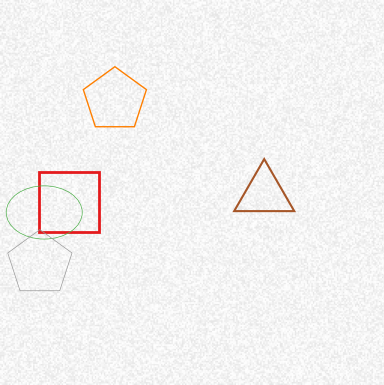[{"shape": "square", "thickness": 2, "radius": 0.39, "center": [0.18, 0.476]}, {"shape": "oval", "thickness": 0.5, "radius": 0.49, "center": [0.115, 0.448]}, {"shape": "pentagon", "thickness": 1, "radius": 0.43, "center": [0.298, 0.741]}, {"shape": "triangle", "thickness": 1.5, "radius": 0.45, "center": [0.686, 0.497]}, {"shape": "pentagon", "thickness": 0.5, "radius": 0.44, "center": [0.104, 0.316]}]